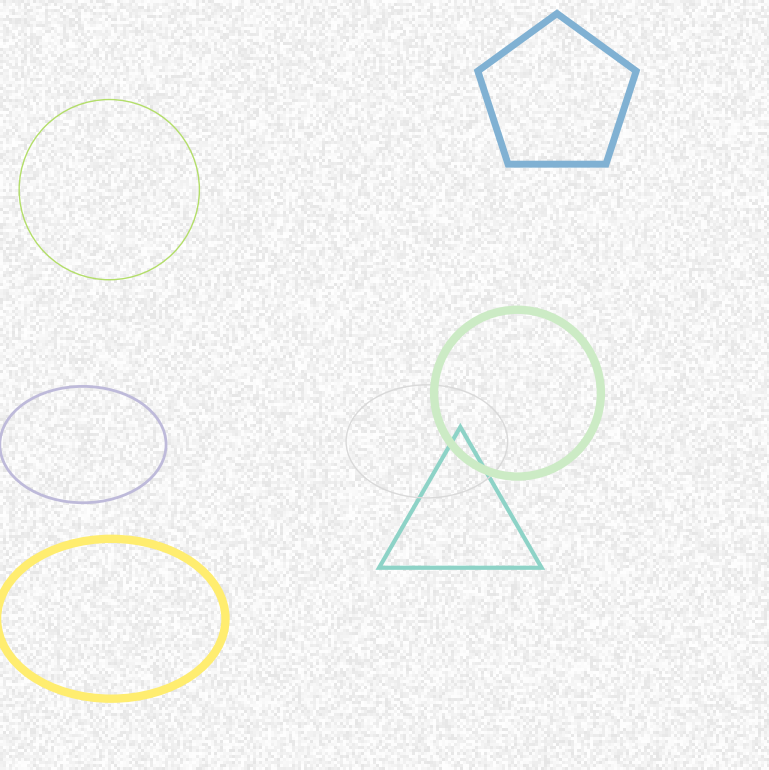[{"shape": "triangle", "thickness": 1.5, "radius": 0.61, "center": [0.598, 0.324]}, {"shape": "oval", "thickness": 1, "radius": 0.54, "center": [0.108, 0.423]}, {"shape": "pentagon", "thickness": 2.5, "radius": 0.54, "center": [0.723, 0.874]}, {"shape": "circle", "thickness": 0.5, "radius": 0.59, "center": [0.142, 0.754]}, {"shape": "oval", "thickness": 0.5, "radius": 0.52, "center": [0.554, 0.427]}, {"shape": "circle", "thickness": 3, "radius": 0.54, "center": [0.672, 0.489]}, {"shape": "oval", "thickness": 3, "radius": 0.74, "center": [0.145, 0.196]}]